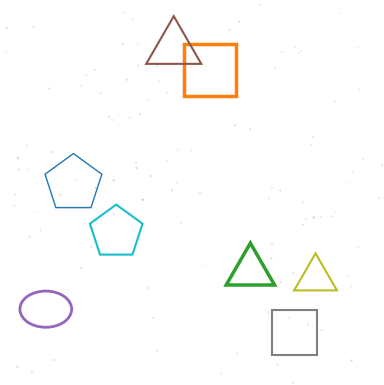[{"shape": "pentagon", "thickness": 1, "radius": 0.39, "center": [0.191, 0.524]}, {"shape": "square", "thickness": 2.5, "radius": 0.34, "center": [0.546, 0.819]}, {"shape": "triangle", "thickness": 2.5, "radius": 0.36, "center": [0.65, 0.296]}, {"shape": "oval", "thickness": 2, "radius": 0.34, "center": [0.119, 0.197]}, {"shape": "triangle", "thickness": 1.5, "radius": 0.41, "center": [0.451, 0.875]}, {"shape": "square", "thickness": 1.5, "radius": 0.3, "center": [0.765, 0.137]}, {"shape": "triangle", "thickness": 1.5, "radius": 0.32, "center": [0.82, 0.278]}, {"shape": "pentagon", "thickness": 1.5, "radius": 0.36, "center": [0.302, 0.397]}]